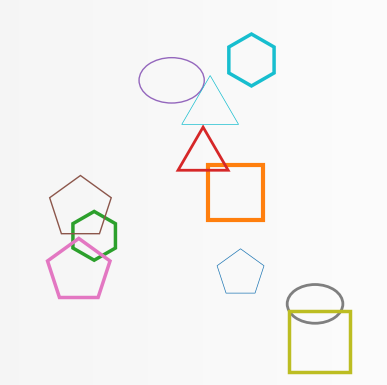[{"shape": "pentagon", "thickness": 0.5, "radius": 0.32, "center": [0.621, 0.29]}, {"shape": "square", "thickness": 3, "radius": 0.35, "center": [0.607, 0.501]}, {"shape": "hexagon", "thickness": 2.5, "radius": 0.32, "center": [0.243, 0.387]}, {"shape": "triangle", "thickness": 2, "radius": 0.37, "center": [0.524, 0.595]}, {"shape": "oval", "thickness": 1, "radius": 0.42, "center": [0.443, 0.791]}, {"shape": "pentagon", "thickness": 1, "radius": 0.42, "center": [0.208, 0.461]}, {"shape": "pentagon", "thickness": 2.5, "radius": 0.42, "center": [0.203, 0.296]}, {"shape": "oval", "thickness": 2, "radius": 0.36, "center": [0.813, 0.211]}, {"shape": "square", "thickness": 2.5, "radius": 0.4, "center": [0.825, 0.113]}, {"shape": "triangle", "thickness": 0.5, "radius": 0.42, "center": [0.542, 0.719]}, {"shape": "hexagon", "thickness": 2.5, "radius": 0.34, "center": [0.649, 0.844]}]